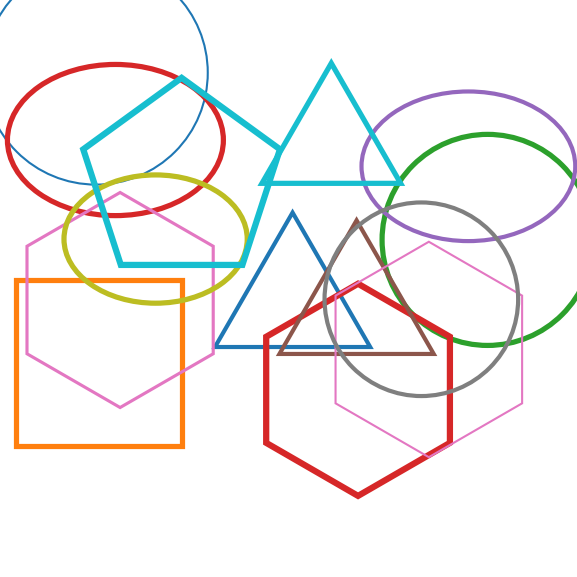[{"shape": "triangle", "thickness": 2, "radius": 0.78, "center": [0.507, 0.476]}, {"shape": "circle", "thickness": 1, "radius": 0.97, "center": [0.166, 0.873]}, {"shape": "square", "thickness": 2.5, "radius": 0.72, "center": [0.171, 0.37]}, {"shape": "circle", "thickness": 2.5, "radius": 0.91, "center": [0.844, 0.584]}, {"shape": "oval", "thickness": 2.5, "radius": 0.93, "center": [0.2, 0.757]}, {"shape": "hexagon", "thickness": 3, "radius": 0.92, "center": [0.62, 0.324]}, {"shape": "oval", "thickness": 2, "radius": 0.93, "center": [0.811, 0.711]}, {"shape": "triangle", "thickness": 2, "radius": 0.77, "center": [0.617, 0.463]}, {"shape": "hexagon", "thickness": 1.5, "radius": 0.93, "center": [0.208, 0.48]}, {"shape": "hexagon", "thickness": 1, "radius": 0.93, "center": [0.743, 0.394]}, {"shape": "circle", "thickness": 2, "radius": 0.84, "center": [0.73, 0.481]}, {"shape": "oval", "thickness": 2.5, "radius": 0.79, "center": [0.269, 0.585]}, {"shape": "pentagon", "thickness": 3, "radius": 0.9, "center": [0.314, 0.685]}, {"shape": "triangle", "thickness": 2.5, "radius": 0.69, "center": [0.574, 0.751]}]